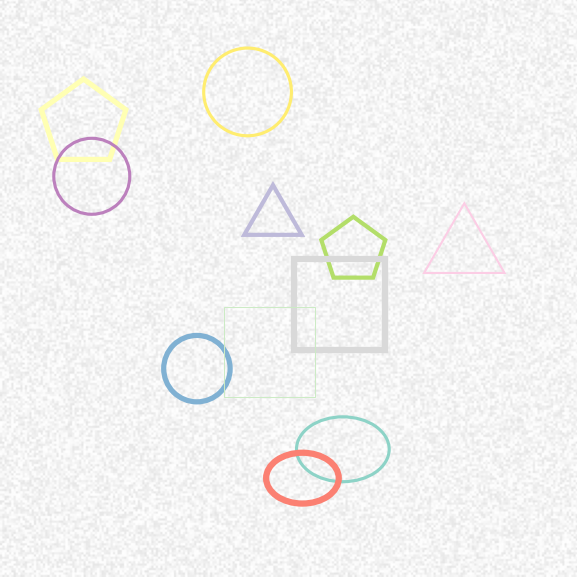[{"shape": "oval", "thickness": 1.5, "radius": 0.4, "center": [0.594, 0.221]}, {"shape": "pentagon", "thickness": 2.5, "radius": 0.38, "center": [0.145, 0.785]}, {"shape": "triangle", "thickness": 2, "radius": 0.29, "center": [0.473, 0.621]}, {"shape": "oval", "thickness": 3, "radius": 0.31, "center": [0.524, 0.171]}, {"shape": "circle", "thickness": 2.5, "radius": 0.29, "center": [0.341, 0.361]}, {"shape": "pentagon", "thickness": 2, "radius": 0.29, "center": [0.612, 0.566]}, {"shape": "triangle", "thickness": 1, "radius": 0.4, "center": [0.804, 0.567]}, {"shape": "square", "thickness": 3, "radius": 0.39, "center": [0.588, 0.473]}, {"shape": "circle", "thickness": 1.5, "radius": 0.33, "center": [0.159, 0.694]}, {"shape": "square", "thickness": 0.5, "radius": 0.39, "center": [0.466, 0.39]}, {"shape": "circle", "thickness": 1.5, "radius": 0.38, "center": [0.429, 0.84]}]